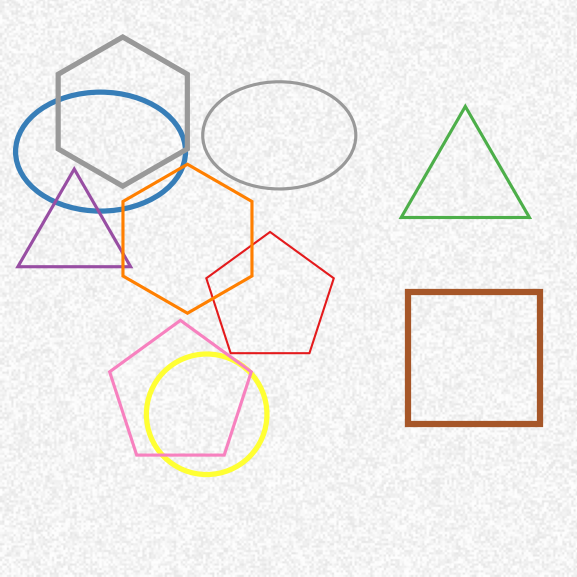[{"shape": "pentagon", "thickness": 1, "radius": 0.58, "center": [0.468, 0.481]}, {"shape": "oval", "thickness": 2.5, "radius": 0.74, "center": [0.174, 0.737]}, {"shape": "triangle", "thickness": 1.5, "radius": 0.64, "center": [0.806, 0.687]}, {"shape": "triangle", "thickness": 1.5, "radius": 0.56, "center": [0.129, 0.594]}, {"shape": "hexagon", "thickness": 1.5, "radius": 0.64, "center": [0.325, 0.586]}, {"shape": "circle", "thickness": 2.5, "radius": 0.52, "center": [0.358, 0.282]}, {"shape": "square", "thickness": 3, "radius": 0.57, "center": [0.82, 0.378]}, {"shape": "pentagon", "thickness": 1.5, "radius": 0.64, "center": [0.312, 0.315]}, {"shape": "hexagon", "thickness": 2.5, "radius": 0.65, "center": [0.213, 0.806]}, {"shape": "oval", "thickness": 1.5, "radius": 0.66, "center": [0.484, 0.765]}]